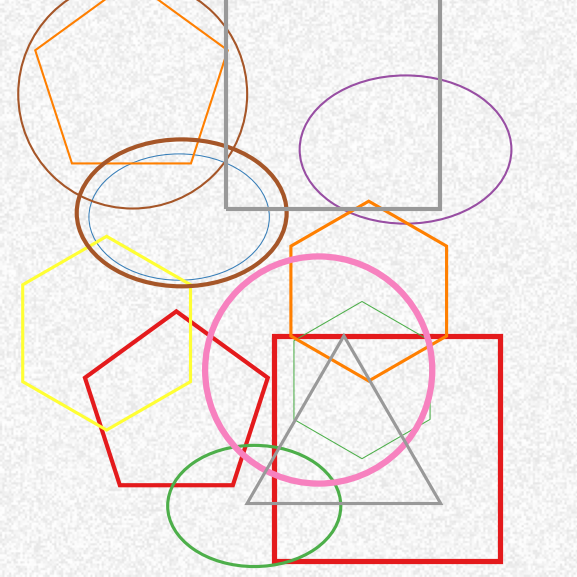[{"shape": "square", "thickness": 2.5, "radius": 0.98, "center": [0.67, 0.223]}, {"shape": "pentagon", "thickness": 2, "radius": 0.83, "center": [0.305, 0.294]}, {"shape": "oval", "thickness": 0.5, "radius": 0.78, "center": [0.31, 0.623]}, {"shape": "hexagon", "thickness": 0.5, "radius": 0.68, "center": [0.627, 0.341]}, {"shape": "oval", "thickness": 1.5, "radius": 0.75, "center": [0.44, 0.123]}, {"shape": "oval", "thickness": 1, "radius": 0.92, "center": [0.702, 0.74]}, {"shape": "hexagon", "thickness": 1.5, "radius": 0.78, "center": [0.639, 0.495]}, {"shape": "pentagon", "thickness": 1, "radius": 0.88, "center": [0.228, 0.858]}, {"shape": "hexagon", "thickness": 1.5, "radius": 0.84, "center": [0.185, 0.422]}, {"shape": "circle", "thickness": 1, "radius": 0.99, "center": [0.23, 0.836]}, {"shape": "oval", "thickness": 2, "radius": 0.91, "center": [0.315, 0.631]}, {"shape": "circle", "thickness": 3, "radius": 0.98, "center": [0.552, 0.358]}, {"shape": "square", "thickness": 2, "radius": 0.93, "center": [0.577, 0.823]}, {"shape": "triangle", "thickness": 1.5, "radius": 0.97, "center": [0.595, 0.224]}]